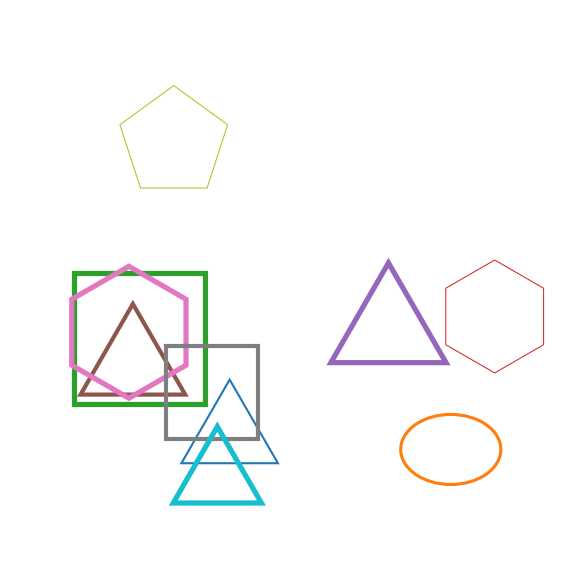[{"shape": "triangle", "thickness": 1, "radius": 0.48, "center": [0.398, 0.245]}, {"shape": "oval", "thickness": 1.5, "radius": 0.43, "center": [0.781, 0.221]}, {"shape": "square", "thickness": 2.5, "radius": 0.57, "center": [0.242, 0.412]}, {"shape": "hexagon", "thickness": 0.5, "radius": 0.49, "center": [0.857, 0.451]}, {"shape": "triangle", "thickness": 2.5, "radius": 0.58, "center": [0.673, 0.429]}, {"shape": "triangle", "thickness": 2, "radius": 0.52, "center": [0.23, 0.368]}, {"shape": "hexagon", "thickness": 2.5, "radius": 0.57, "center": [0.223, 0.424]}, {"shape": "square", "thickness": 2, "radius": 0.4, "center": [0.367, 0.319]}, {"shape": "pentagon", "thickness": 0.5, "radius": 0.49, "center": [0.301, 0.753]}, {"shape": "triangle", "thickness": 2.5, "radius": 0.44, "center": [0.376, 0.172]}]